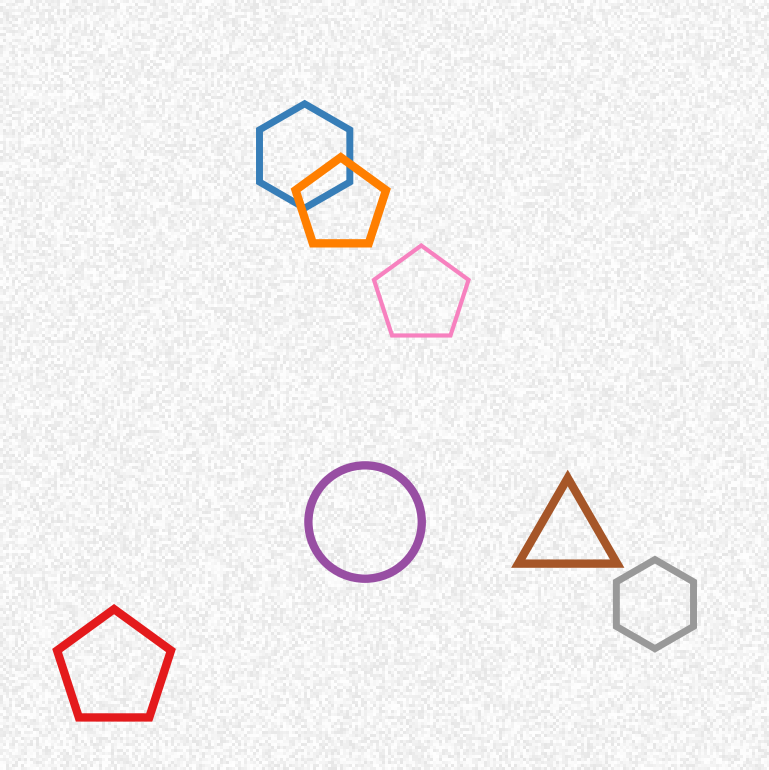[{"shape": "pentagon", "thickness": 3, "radius": 0.39, "center": [0.148, 0.131]}, {"shape": "hexagon", "thickness": 2.5, "radius": 0.34, "center": [0.396, 0.797]}, {"shape": "circle", "thickness": 3, "radius": 0.37, "center": [0.474, 0.322]}, {"shape": "pentagon", "thickness": 3, "radius": 0.31, "center": [0.443, 0.734]}, {"shape": "triangle", "thickness": 3, "radius": 0.37, "center": [0.737, 0.305]}, {"shape": "pentagon", "thickness": 1.5, "radius": 0.32, "center": [0.547, 0.617]}, {"shape": "hexagon", "thickness": 2.5, "radius": 0.29, "center": [0.851, 0.215]}]